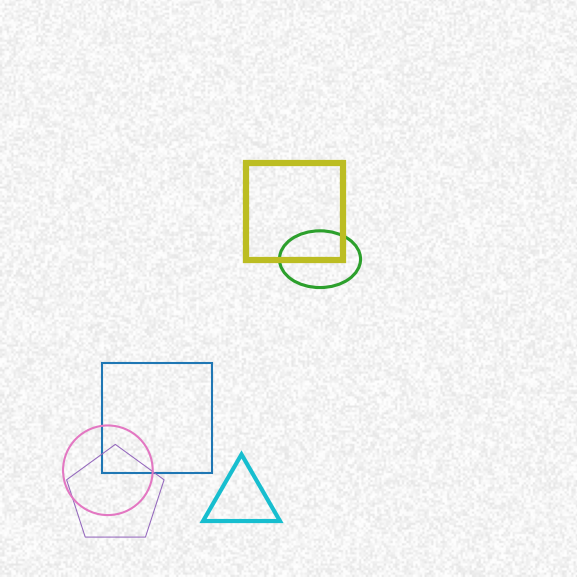[{"shape": "square", "thickness": 1, "radius": 0.47, "center": [0.272, 0.276]}, {"shape": "oval", "thickness": 1.5, "radius": 0.35, "center": [0.554, 0.55]}, {"shape": "pentagon", "thickness": 0.5, "radius": 0.44, "center": [0.2, 0.141]}, {"shape": "circle", "thickness": 1, "radius": 0.39, "center": [0.187, 0.185]}, {"shape": "square", "thickness": 3, "radius": 0.42, "center": [0.509, 0.632]}, {"shape": "triangle", "thickness": 2, "radius": 0.38, "center": [0.418, 0.135]}]